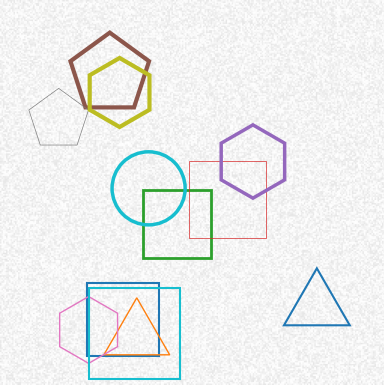[{"shape": "triangle", "thickness": 1.5, "radius": 0.49, "center": [0.823, 0.204]}, {"shape": "square", "thickness": 1.5, "radius": 0.47, "center": [0.32, 0.17]}, {"shape": "triangle", "thickness": 1, "radius": 0.49, "center": [0.355, 0.128]}, {"shape": "square", "thickness": 2, "radius": 0.44, "center": [0.46, 0.418]}, {"shape": "square", "thickness": 0.5, "radius": 0.5, "center": [0.59, 0.482]}, {"shape": "hexagon", "thickness": 2.5, "radius": 0.48, "center": [0.657, 0.58]}, {"shape": "pentagon", "thickness": 3, "radius": 0.54, "center": [0.285, 0.808]}, {"shape": "hexagon", "thickness": 1, "radius": 0.43, "center": [0.23, 0.143]}, {"shape": "pentagon", "thickness": 0.5, "radius": 0.41, "center": [0.152, 0.689]}, {"shape": "hexagon", "thickness": 3, "radius": 0.45, "center": [0.311, 0.76]}, {"shape": "square", "thickness": 1.5, "radius": 0.59, "center": [0.349, 0.134]}, {"shape": "circle", "thickness": 2.5, "radius": 0.47, "center": [0.386, 0.511]}]